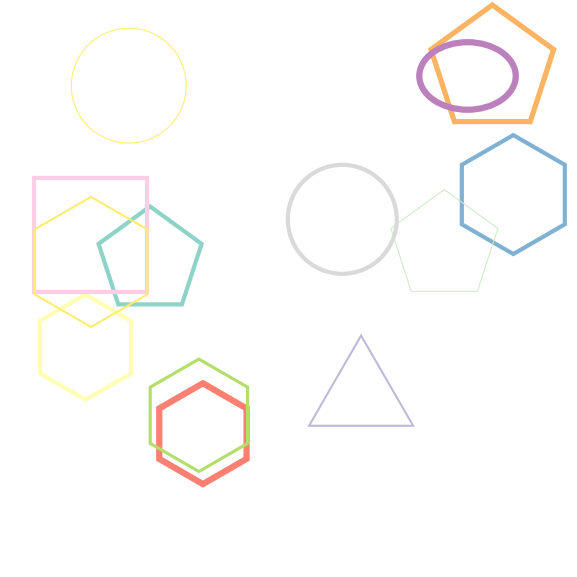[{"shape": "pentagon", "thickness": 2, "radius": 0.47, "center": [0.26, 0.548]}, {"shape": "hexagon", "thickness": 2, "radius": 0.46, "center": [0.148, 0.398]}, {"shape": "triangle", "thickness": 1, "radius": 0.52, "center": [0.625, 0.314]}, {"shape": "hexagon", "thickness": 3, "radius": 0.44, "center": [0.351, 0.248]}, {"shape": "hexagon", "thickness": 2, "radius": 0.51, "center": [0.889, 0.662]}, {"shape": "pentagon", "thickness": 2.5, "radius": 0.56, "center": [0.853, 0.879]}, {"shape": "hexagon", "thickness": 1.5, "radius": 0.49, "center": [0.344, 0.28]}, {"shape": "square", "thickness": 2, "radius": 0.49, "center": [0.157, 0.592]}, {"shape": "circle", "thickness": 2, "radius": 0.47, "center": [0.593, 0.619]}, {"shape": "oval", "thickness": 3, "radius": 0.42, "center": [0.81, 0.868]}, {"shape": "pentagon", "thickness": 0.5, "radius": 0.49, "center": [0.769, 0.574]}, {"shape": "hexagon", "thickness": 1, "radius": 0.56, "center": [0.158, 0.546]}, {"shape": "circle", "thickness": 0.5, "radius": 0.5, "center": [0.223, 0.851]}]